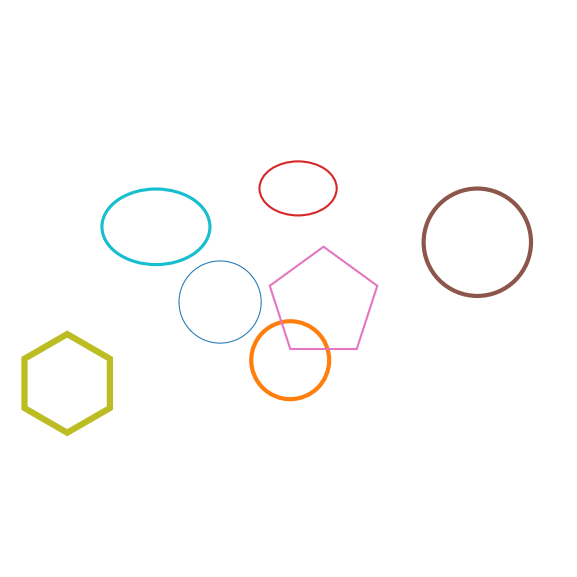[{"shape": "circle", "thickness": 0.5, "radius": 0.36, "center": [0.381, 0.476]}, {"shape": "circle", "thickness": 2, "radius": 0.34, "center": [0.503, 0.375]}, {"shape": "oval", "thickness": 1, "radius": 0.33, "center": [0.516, 0.673]}, {"shape": "circle", "thickness": 2, "radius": 0.46, "center": [0.827, 0.58]}, {"shape": "pentagon", "thickness": 1, "radius": 0.49, "center": [0.56, 0.474]}, {"shape": "hexagon", "thickness": 3, "radius": 0.43, "center": [0.116, 0.335]}, {"shape": "oval", "thickness": 1.5, "radius": 0.47, "center": [0.27, 0.606]}]